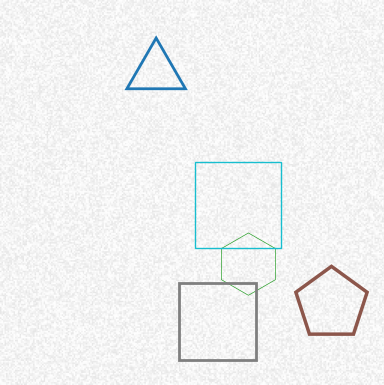[{"shape": "triangle", "thickness": 2, "radius": 0.44, "center": [0.406, 0.813]}, {"shape": "hexagon", "thickness": 0.5, "radius": 0.4, "center": [0.645, 0.314]}, {"shape": "pentagon", "thickness": 2.5, "radius": 0.49, "center": [0.861, 0.211]}, {"shape": "square", "thickness": 2, "radius": 0.5, "center": [0.565, 0.166]}, {"shape": "square", "thickness": 1, "radius": 0.56, "center": [0.617, 0.468]}]